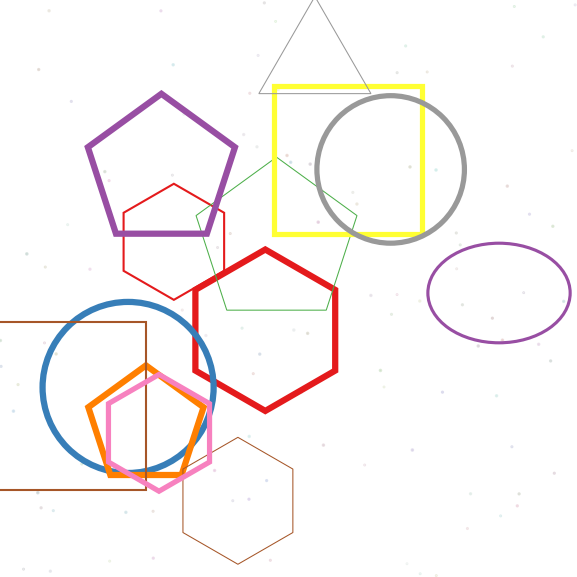[{"shape": "hexagon", "thickness": 1, "radius": 0.5, "center": [0.301, 0.58]}, {"shape": "hexagon", "thickness": 3, "radius": 0.7, "center": [0.459, 0.427]}, {"shape": "circle", "thickness": 3, "radius": 0.74, "center": [0.222, 0.328]}, {"shape": "pentagon", "thickness": 0.5, "radius": 0.73, "center": [0.479, 0.581]}, {"shape": "oval", "thickness": 1.5, "radius": 0.62, "center": [0.864, 0.492]}, {"shape": "pentagon", "thickness": 3, "radius": 0.67, "center": [0.28, 0.703]}, {"shape": "pentagon", "thickness": 3, "radius": 0.52, "center": [0.253, 0.261]}, {"shape": "square", "thickness": 2.5, "radius": 0.64, "center": [0.603, 0.723]}, {"shape": "square", "thickness": 1, "radius": 0.73, "center": [0.107, 0.296]}, {"shape": "hexagon", "thickness": 0.5, "radius": 0.55, "center": [0.412, 0.132]}, {"shape": "hexagon", "thickness": 2.5, "radius": 0.51, "center": [0.275, 0.25]}, {"shape": "triangle", "thickness": 0.5, "radius": 0.56, "center": [0.545, 0.893]}, {"shape": "circle", "thickness": 2.5, "radius": 0.64, "center": [0.676, 0.706]}]